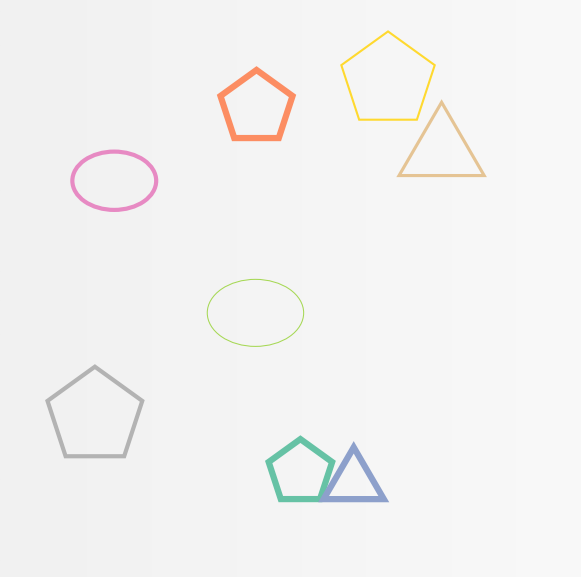[{"shape": "pentagon", "thickness": 3, "radius": 0.29, "center": [0.517, 0.181]}, {"shape": "pentagon", "thickness": 3, "radius": 0.33, "center": [0.441, 0.813]}, {"shape": "triangle", "thickness": 3, "radius": 0.3, "center": [0.609, 0.165]}, {"shape": "oval", "thickness": 2, "radius": 0.36, "center": [0.197, 0.686]}, {"shape": "oval", "thickness": 0.5, "radius": 0.41, "center": [0.44, 0.457]}, {"shape": "pentagon", "thickness": 1, "radius": 0.42, "center": [0.668, 0.86]}, {"shape": "triangle", "thickness": 1.5, "radius": 0.42, "center": [0.76, 0.737]}, {"shape": "pentagon", "thickness": 2, "radius": 0.43, "center": [0.163, 0.278]}]